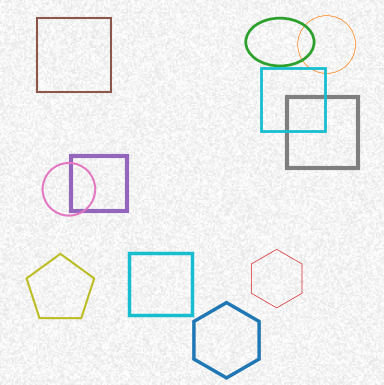[{"shape": "hexagon", "thickness": 2.5, "radius": 0.49, "center": [0.588, 0.116]}, {"shape": "circle", "thickness": 0.5, "radius": 0.38, "center": [0.848, 0.884]}, {"shape": "oval", "thickness": 2, "radius": 0.44, "center": [0.727, 0.891]}, {"shape": "hexagon", "thickness": 0.5, "radius": 0.38, "center": [0.719, 0.276]}, {"shape": "square", "thickness": 3, "radius": 0.36, "center": [0.257, 0.523]}, {"shape": "square", "thickness": 1.5, "radius": 0.48, "center": [0.193, 0.858]}, {"shape": "circle", "thickness": 1.5, "radius": 0.34, "center": [0.179, 0.508]}, {"shape": "square", "thickness": 3, "radius": 0.46, "center": [0.837, 0.655]}, {"shape": "pentagon", "thickness": 1.5, "radius": 0.46, "center": [0.157, 0.248]}, {"shape": "square", "thickness": 2.5, "radius": 0.4, "center": [0.417, 0.263]}, {"shape": "square", "thickness": 2, "radius": 0.41, "center": [0.761, 0.742]}]